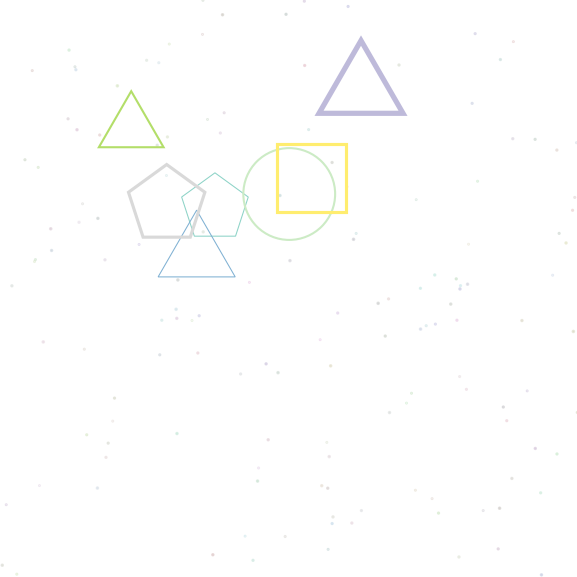[{"shape": "pentagon", "thickness": 0.5, "radius": 0.3, "center": [0.372, 0.639]}, {"shape": "triangle", "thickness": 2.5, "radius": 0.42, "center": [0.625, 0.845]}, {"shape": "triangle", "thickness": 0.5, "radius": 0.39, "center": [0.341, 0.558]}, {"shape": "triangle", "thickness": 1, "radius": 0.32, "center": [0.227, 0.777]}, {"shape": "pentagon", "thickness": 1.5, "radius": 0.35, "center": [0.289, 0.645]}, {"shape": "circle", "thickness": 1, "radius": 0.4, "center": [0.501, 0.663]}, {"shape": "square", "thickness": 1.5, "radius": 0.3, "center": [0.539, 0.691]}]